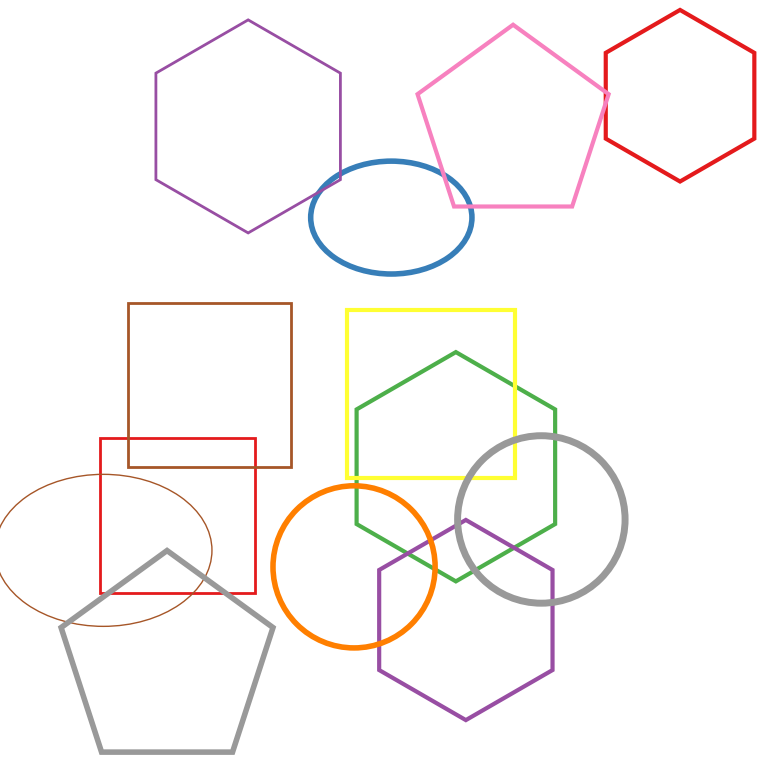[{"shape": "square", "thickness": 1, "radius": 0.5, "center": [0.231, 0.33]}, {"shape": "hexagon", "thickness": 1.5, "radius": 0.56, "center": [0.883, 0.876]}, {"shape": "oval", "thickness": 2, "radius": 0.52, "center": [0.508, 0.717]}, {"shape": "hexagon", "thickness": 1.5, "radius": 0.74, "center": [0.592, 0.394]}, {"shape": "hexagon", "thickness": 1.5, "radius": 0.65, "center": [0.605, 0.195]}, {"shape": "hexagon", "thickness": 1, "radius": 0.69, "center": [0.322, 0.836]}, {"shape": "circle", "thickness": 2, "radius": 0.53, "center": [0.46, 0.264]}, {"shape": "square", "thickness": 1.5, "radius": 0.55, "center": [0.56, 0.489]}, {"shape": "square", "thickness": 1, "radius": 0.53, "center": [0.272, 0.5]}, {"shape": "oval", "thickness": 0.5, "radius": 0.71, "center": [0.134, 0.285]}, {"shape": "pentagon", "thickness": 1.5, "radius": 0.65, "center": [0.666, 0.837]}, {"shape": "pentagon", "thickness": 2, "radius": 0.72, "center": [0.217, 0.14]}, {"shape": "circle", "thickness": 2.5, "radius": 0.54, "center": [0.703, 0.325]}]